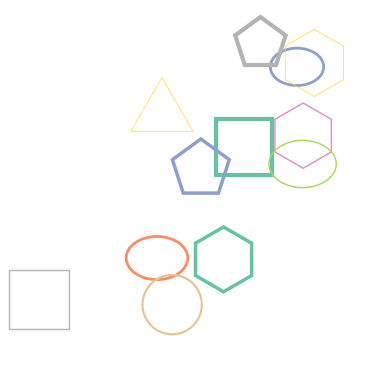[{"shape": "hexagon", "thickness": 2.5, "radius": 0.42, "center": [0.581, 0.326]}, {"shape": "square", "thickness": 3, "radius": 0.37, "center": [0.634, 0.618]}, {"shape": "oval", "thickness": 2, "radius": 0.4, "center": [0.408, 0.33]}, {"shape": "pentagon", "thickness": 2.5, "radius": 0.39, "center": [0.522, 0.561]}, {"shape": "oval", "thickness": 2, "radius": 0.35, "center": [0.771, 0.826]}, {"shape": "hexagon", "thickness": 1, "radius": 0.42, "center": [0.787, 0.648]}, {"shape": "oval", "thickness": 1, "radius": 0.44, "center": [0.786, 0.574]}, {"shape": "hexagon", "thickness": 0.5, "radius": 0.44, "center": [0.816, 0.837]}, {"shape": "triangle", "thickness": 0.5, "radius": 0.47, "center": [0.42, 0.706]}, {"shape": "circle", "thickness": 1.5, "radius": 0.39, "center": [0.447, 0.209]}, {"shape": "pentagon", "thickness": 3, "radius": 0.34, "center": [0.676, 0.887]}, {"shape": "square", "thickness": 1, "radius": 0.39, "center": [0.102, 0.222]}]